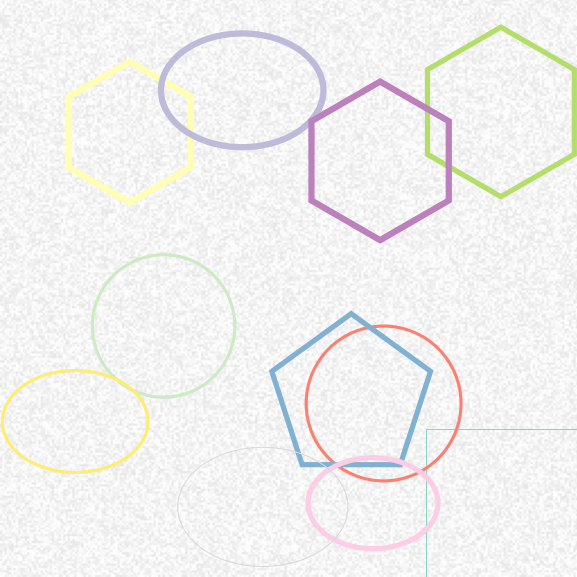[{"shape": "square", "thickness": 0.5, "radius": 0.72, "center": [0.881, 0.114]}, {"shape": "hexagon", "thickness": 3, "radius": 0.61, "center": [0.225, 0.77]}, {"shape": "oval", "thickness": 3, "radius": 0.7, "center": [0.419, 0.843]}, {"shape": "circle", "thickness": 1.5, "radius": 0.67, "center": [0.664, 0.3]}, {"shape": "pentagon", "thickness": 2.5, "radius": 0.72, "center": [0.608, 0.311]}, {"shape": "hexagon", "thickness": 2.5, "radius": 0.73, "center": [0.867, 0.805]}, {"shape": "oval", "thickness": 2.5, "radius": 0.56, "center": [0.646, 0.128]}, {"shape": "oval", "thickness": 0.5, "radius": 0.74, "center": [0.455, 0.121]}, {"shape": "hexagon", "thickness": 3, "radius": 0.69, "center": [0.658, 0.721]}, {"shape": "circle", "thickness": 1.5, "radius": 0.62, "center": [0.283, 0.435]}, {"shape": "oval", "thickness": 1.5, "radius": 0.63, "center": [0.13, 0.269]}]